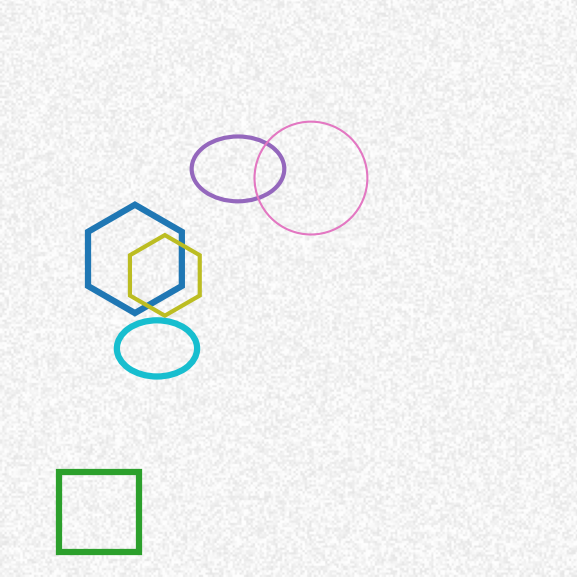[{"shape": "hexagon", "thickness": 3, "radius": 0.47, "center": [0.234, 0.551]}, {"shape": "square", "thickness": 3, "radius": 0.35, "center": [0.171, 0.112]}, {"shape": "oval", "thickness": 2, "radius": 0.4, "center": [0.412, 0.707]}, {"shape": "circle", "thickness": 1, "radius": 0.49, "center": [0.538, 0.691]}, {"shape": "hexagon", "thickness": 2, "radius": 0.35, "center": [0.285, 0.522]}, {"shape": "oval", "thickness": 3, "radius": 0.35, "center": [0.272, 0.396]}]